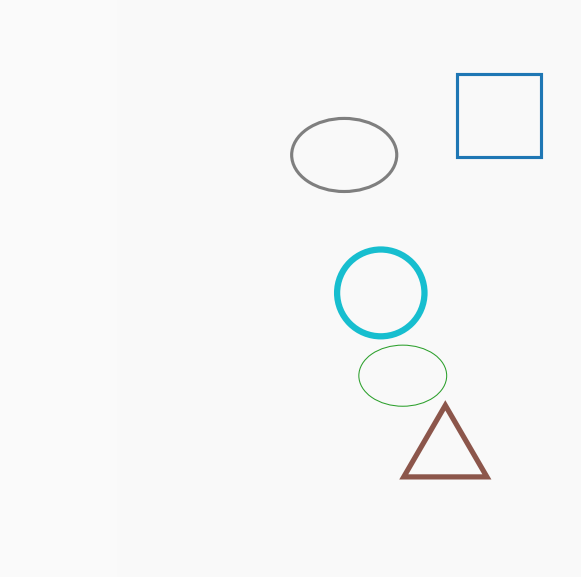[{"shape": "square", "thickness": 1.5, "radius": 0.36, "center": [0.858, 0.799]}, {"shape": "oval", "thickness": 0.5, "radius": 0.38, "center": [0.693, 0.349]}, {"shape": "triangle", "thickness": 2.5, "radius": 0.41, "center": [0.766, 0.215]}, {"shape": "oval", "thickness": 1.5, "radius": 0.45, "center": [0.592, 0.731]}, {"shape": "circle", "thickness": 3, "radius": 0.38, "center": [0.655, 0.492]}]